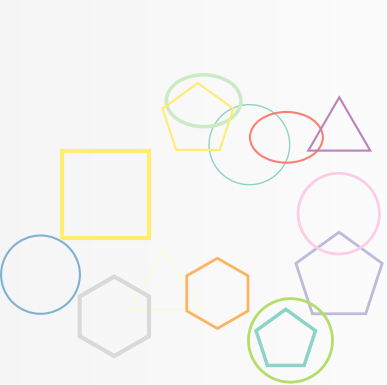[{"shape": "circle", "thickness": 1, "radius": 0.52, "center": [0.644, 0.624]}, {"shape": "pentagon", "thickness": 2.5, "radius": 0.4, "center": [0.737, 0.116]}, {"shape": "triangle", "thickness": 0.5, "radius": 0.53, "center": [0.424, 0.248]}, {"shape": "pentagon", "thickness": 2, "radius": 0.59, "center": [0.875, 0.28]}, {"shape": "oval", "thickness": 1.5, "radius": 0.47, "center": [0.739, 0.643]}, {"shape": "circle", "thickness": 1.5, "radius": 0.51, "center": [0.105, 0.287]}, {"shape": "hexagon", "thickness": 2, "radius": 0.46, "center": [0.561, 0.238]}, {"shape": "circle", "thickness": 2, "radius": 0.54, "center": [0.75, 0.116]}, {"shape": "circle", "thickness": 2, "radius": 0.52, "center": [0.874, 0.445]}, {"shape": "hexagon", "thickness": 3, "radius": 0.52, "center": [0.295, 0.178]}, {"shape": "triangle", "thickness": 1.5, "radius": 0.46, "center": [0.876, 0.655]}, {"shape": "oval", "thickness": 2.5, "radius": 0.48, "center": [0.526, 0.738]}, {"shape": "square", "thickness": 3, "radius": 0.56, "center": [0.271, 0.494]}, {"shape": "pentagon", "thickness": 1.5, "radius": 0.48, "center": [0.511, 0.688]}]